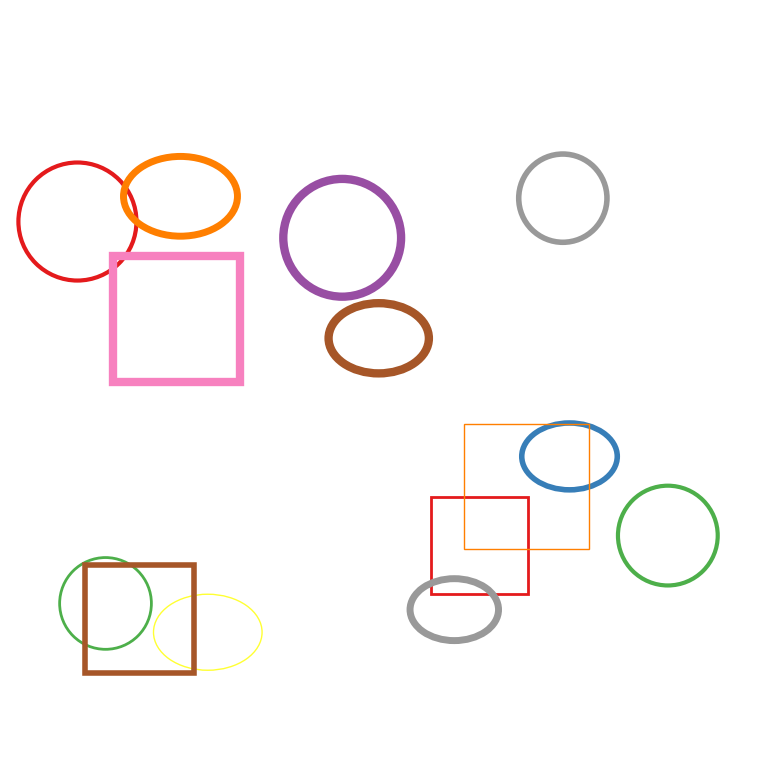[{"shape": "square", "thickness": 1, "radius": 0.32, "center": [0.623, 0.292]}, {"shape": "circle", "thickness": 1.5, "radius": 0.38, "center": [0.101, 0.712]}, {"shape": "oval", "thickness": 2, "radius": 0.31, "center": [0.74, 0.407]}, {"shape": "circle", "thickness": 1.5, "radius": 0.32, "center": [0.867, 0.304]}, {"shape": "circle", "thickness": 1, "radius": 0.3, "center": [0.137, 0.216]}, {"shape": "circle", "thickness": 3, "radius": 0.38, "center": [0.444, 0.691]}, {"shape": "square", "thickness": 0.5, "radius": 0.41, "center": [0.683, 0.368]}, {"shape": "oval", "thickness": 2.5, "radius": 0.37, "center": [0.234, 0.745]}, {"shape": "oval", "thickness": 0.5, "radius": 0.35, "center": [0.27, 0.179]}, {"shape": "oval", "thickness": 3, "radius": 0.33, "center": [0.492, 0.561]}, {"shape": "square", "thickness": 2, "radius": 0.35, "center": [0.181, 0.196]}, {"shape": "square", "thickness": 3, "radius": 0.41, "center": [0.229, 0.586]}, {"shape": "oval", "thickness": 2.5, "radius": 0.29, "center": [0.59, 0.208]}, {"shape": "circle", "thickness": 2, "radius": 0.29, "center": [0.731, 0.743]}]